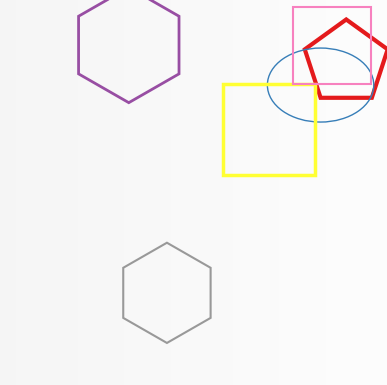[{"shape": "pentagon", "thickness": 3, "radius": 0.56, "center": [0.893, 0.837]}, {"shape": "oval", "thickness": 1, "radius": 0.69, "center": [0.827, 0.779]}, {"shape": "hexagon", "thickness": 2, "radius": 0.75, "center": [0.332, 0.883]}, {"shape": "square", "thickness": 2.5, "radius": 0.59, "center": [0.695, 0.663]}, {"shape": "square", "thickness": 1.5, "radius": 0.5, "center": [0.856, 0.881]}, {"shape": "hexagon", "thickness": 1.5, "radius": 0.65, "center": [0.431, 0.239]}]